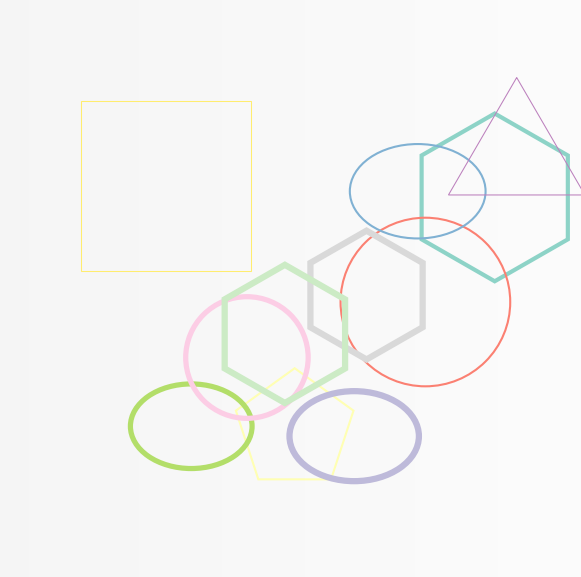[{"shape": "hexagon", "thickness": 2, "radius": 0.73, "center": [0.851, 0.657]}, {"shape": "pentagon", "thickness": 1, "radius": 0.53, "center": [0.507, 0.255]}, {"shape": "oval", "thickness": 3, "radius": 0.56, "center": [0.609, 0.244]}, {"shape": "circle", "thickness": 1, "radius": 0.73, "center": [0.732, 0.476]}, {"shape": "oval", "thickness": 1, "radius": 0.58, "center": [0.719, 0.668]}, {"shape": "oval", "thickness": 2.5, "radius": 0.52, "center": [0.329, 0.261]}, {"shape": "circle", "thickness": 2.5, "radius": 0.53, "center": [0.425, 0.38]}, {"shape": "hexagon", "thickness": 3, "radius": 0.56, "center": [0.631, 0.488]}, {"shape": "triangle", "thickness": 0.5, "radius": 0.68, "center": [0.889, 0.729]}, {"shape": "hexagon", "thickness": 3, "radius": 0.6, "center": [0.49, 0.421]}, {"shape": "square", "thickness": 0.5, "radius": 0.73, "center": [0.286, 0.677]}]